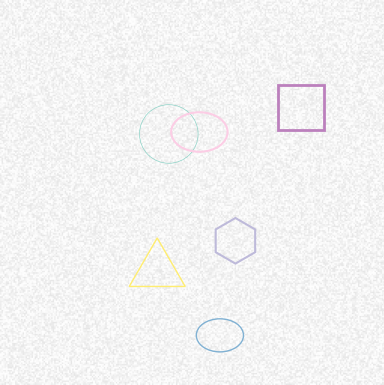[{"shape": "circle", "thickness": 0.5, "radius": 0.38, "center": [0.438, 0.652]}, {"shape": "hexagon", "thickness": 1.5, "radius": 0.3, "center": [0.612, 0.375]}, {"shape": "oval", "thickness": 1, "radius": 0.31, "center": [0.571, 0.129]}, {"shape": "oval", "thickness": 1.5, "radius": 0.37, "center": [0.518, 0.657]}, {"shape": "square", "thickness": 2, "radius": 0.3, "center": [0.781, 0.721]}, {"shape": "triangle", "thickness": 1, "radius": 0.42, "center": [0.408, 0.298]}]